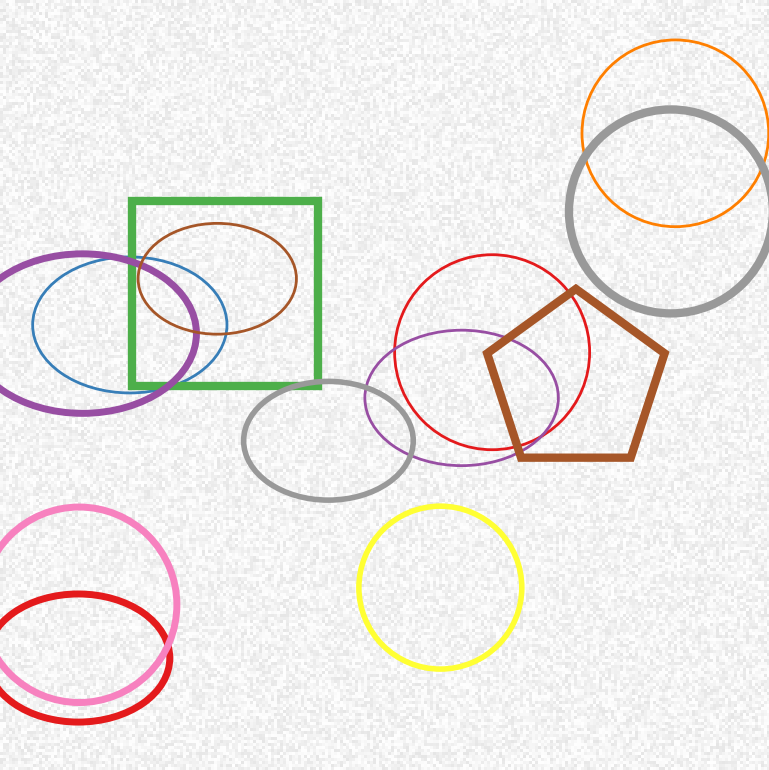[{"shape": "oval", "thickness": 2.5, "radius": 0.59, "center": [0.102, 0.145]}, {"shape": "circle", "thickness": 1, "radius": 0.63, "center": [0.639, 0.543]}, {"shape": "oval", "thickness": 1, "radius": 0.63, "center": [0.169, 0.578]}, {"shape": "square", "thickness": 3, "radius": 0.6, "center": [0.292, 0.619]}, {"shape": "oval", "thickness": 1, "radius": 0.63, "center": [0.599, 0.483]}, {"shape": "oval", "thickness": 2.5, "radius": 0.74, "center": [0.107, 0.567]}, {"shape": "circle", "thickness": 1, "radius": 0.61, "center": [0.877, 0.827]}, {"shape": "circle", "thickness": 2, "radius": 0.53, "center": [0.572, 0.237]}, {"shape": "pentagon", "thickness": 3, "radius": 0.61, "center": [0.748, 0.504]}, {"shape": "oval", "thickness": 1, "radius": 0.51, "center": [0.282, 0.638]}, {"shape": "circle", "thickness": 2.5, "radius": 0.63, "center": [0.103, 0.215]}, {"shape": "oval", "thickness": 2, "radius": 0.55, "center": [0.427, 0.428]}, {"shape": "circle", "thickness": 3, "radius": 0.66, "center": [0.871, 0.725]}]